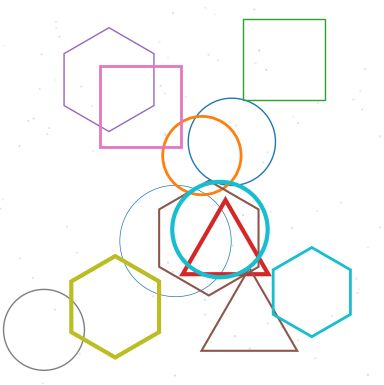[{"shape": "circle", "thickness": 0.5, "radius": 0.72, "center": [0.456, 0.374]}, {"shape": "circle", "thickness": 1, "radius": 0.57, "center": [0.602, 0.632]}, {"shape": "circle", "thickness": 2, "radius": 0.51, "center": [0.524, 0.596]}, {"shape": "square", "thickness": 1, "radius": 0.53, "center": [0.738, 0.845]}, {"shape": "triangle", "thickness": 3, "radius": 0.64, "center": [0.586, 0.352]}, {"shape": "hexagon", "thickness": 1, "radius": 0.67, "center": [0.283, 0.793]}, {"shape": "triangle", "thickness": 1.5, "radius": 0.72, "center": [0.648, 0.161]}, {"shape": "hexagon", "thickness": 1.5, "radius": 0.75, "center": [0.542, 0.382]}, {"shape": "square", "thickness": 2, "radius": 0.53, "center": [0.366, 0.724]}, {"shape": "circle", "thickness": 1, "radius": 0.53, "center": [0.114, 0.143]}, {"shape": "hexagon", "thickness": 3, "radius": 0.66, "center": [0.299, 0.203]}, {"shape": "circle", "thickness": 3, "radius": 0.62, "center": [0.571, 0.404]}, {"shape": "hexagon", "thickness": 2, "radius": 0.58, "center": [0.81, 0.241]}]